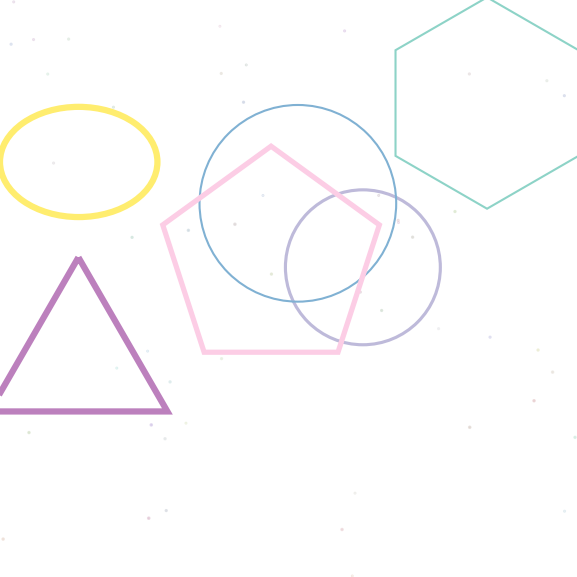[{"shape": "hexagon", "thickness": 1, "radius": 0.91, "center": [0.843, 0.821]}, {"shape": "circle", "thickness": 1.5, "radius": 0.67, "center": [0.628, 0.536]}, {"shape": "circle", "thickness": 1, "radius": 0.85, "center": [0.516, 0.647]}, {"shape": "pentagon", "thickness": 2.5, "radius": 0.99, "center": [0.469, 0.549]}, {"shape": "triangle", "thickness": 3, "radius": 0.89, "center": [0.136, 0.376]}, {"shape": "oval", "thickness": 3, "radius": 0.68, "center": [0.136, 0.719]}]